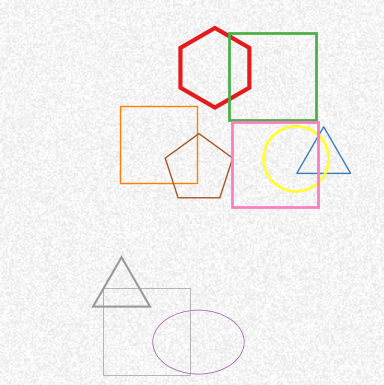[{"shape": "hexagon", "thickness": 3, "radius": 0.52, "center": [0.558, 0.824]}, {"shape": "triangle", "thickness": 1, "radius": 0.4, "center": [0.841, 0.59]}, {"shape": "square", "thickness": 2, "radius": 0.57, "center": [0.708, 0.802]}, {"shape": "oval", "thickness": 0.5, "radius": 0.59, "center": [0.516, 0.111]}, {"shape": "square", "thickness": 1, "radius": 0.5, "center": [0.412, 0.625]}, {"shape": "circle", "thickness": 2, "radius": 0.42, "center": [0.769, 0.587]}, {"shape": "pentagon", "thickness": 1, "radius": 0.46, "center": [0.517, 0.561]}, {"shape": "square", "thickness": 2, "radius": 0.56, "center": [0.714, 0.573]}, {"shape": "triangle", "thickness": 1.5, "radius": 0.43, "center": [0.316, 0.246]}, {"shape": "square", "thickness": 0.5, "radius": 0.57, "center": [0.381, 0.139]}]